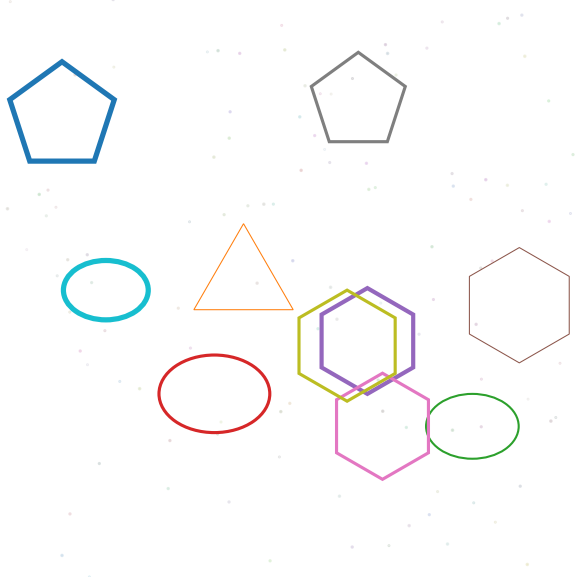[{"shape": "pentagon", "thickness": 2.5, "radius": 0.48, "center": [0.107, 0.797]}, {"shape": "triangle", "thickness": 0.5, "radius": 0.5, "center": [0.422, 0.513]}, {"shape": "oval", "thickness": 1, "radius": 0.4, "center": [0.818, 0.261]}, {"shape": "oval", "thickness": 1.5, "radius": 0.48, "center": [0.371, 0.317]}, {"shape": "hexagon", "thickness": 2, "radius": 0.46, "center": [0.636, 0.409]}, {"shape": "hexagon", "thickness": 0.5, "radius": 0.5, "center": [0.899, 0.471]}, {"shape": "hexagon", "thickness": 1.5, "radius": 0.46, "center": [0.662, 0.261]}, {"shape": "pentagon", "thickness": 1.5, "radius": 0.43, "center": [0.62, 0.823]}, {"shape": "hexagon", "thickness": 1.5, "radius": 0.48, "center": [0.601, 0.401]}, {"shape": "oval", "thickness": 2.5, "radius": 0.37, "center": [0.183, 0.497]}]